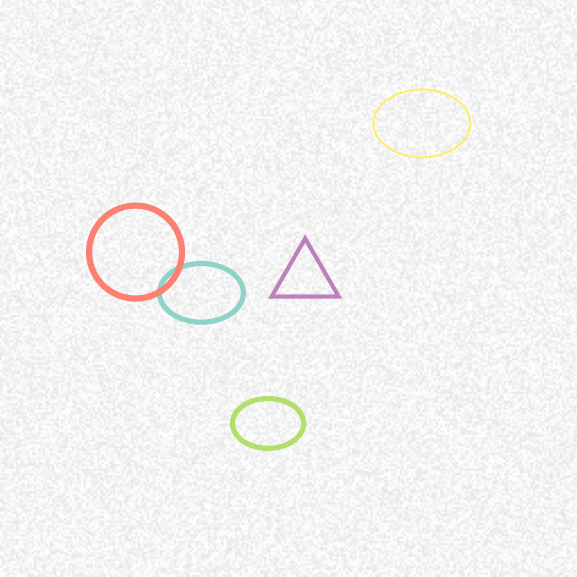[{"shape": "oval", "thickness": 2.5, "radius": 0.36, "center": [0.349, 0.492]}, {"shape": "circle", "thickness": 3, "radius": 0.4, "center": [0.235, 0.563]}, {"shape": "oval", "thickness": 2.5, "radius": 0.31, "center": [0.464, 0.266]}, {"shape": "triangle", "thickness": 2, "radius": 0.34, "center": [0.528, 0.519]}, {"shape": "oval", "thickness": 1, "radius": 0.42, "center": [0.731, 0.785]}]